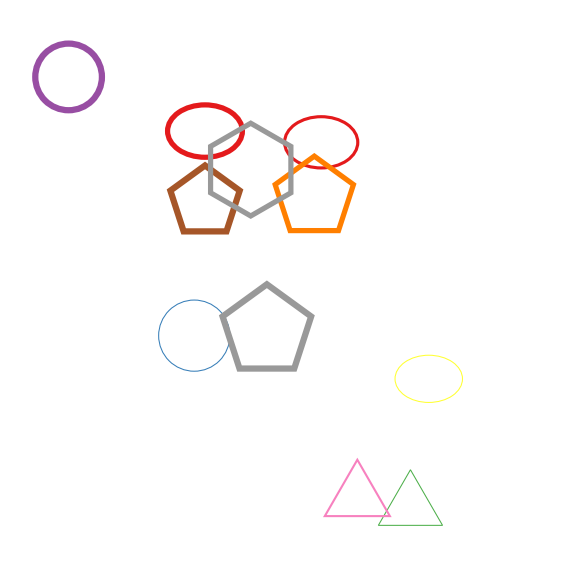[{"shape": "oval", "thickness": 2.5, "radius": 0.32, "center": [0.355, 0.772]}, {"shape": "oval", "thickness": 1.5, "radius": 0.32, "center": [0.556, 0.753]}, {"shape": "circle", "thickness": 0.5, "radius": 0.31, "center": [0.336, 0.418]}, {"shape": "triangle", "thickness": 0.5, "radius": 0.32, "center": [0.711, 0.122]}, {"shape": "circle", "thickness": 3, "radius": 0.29, "center": [0.119, 0.866]}, {"shape": "pentagon", "thickness": 2.5, "radius": 0.36, "center": [0.544, 0.657]}, {"shape": "oval", "thickness": 0.5, "radius": 0.29, "center": [0.742, 0.343]}, {"shape": "pentagon", "thickness": 3, "radius": 0.32, "center": [0.355, 0.65]}, {"shape": "triangle", "thickness": 1, "radius": 0.33, "center": [0.619, 0.138]}, {"shape": "hexagon", "thickness": 2.5, "radius": 0.4, "center": [0.434, 0.705]}, {"shape": "pentagon", "thickness": 3, "radius": 0.4, "center": [0.462, 0.426]}]